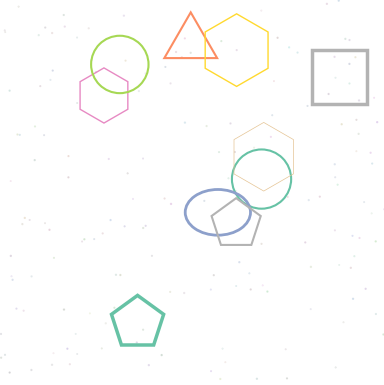[{"shape": "circle", "thickness": 1.5, "radius": 0.38, "center": [0.679, 0.535]}, {"shape": "pentagon", "thickness": 2.5, "radius": 0.36, "center": [0.357, 0.162]}, {"shape": "triangle", "thickness": 1.5, "radius": 0.4, "center": [0.495, 0.889]}, {"shape": "oval", "thickness": 2, "radius": 0.42, "center": [0.566, 0.448]}, {"shape": "hexagon", "thickness": 1, "radius": 0.36, "center": [0.27, 0.752]}, {"shape": "circle", "thickness": 1.5, "radius": 0.37, "center": [0.311, 0.833]}, {"shape": "hexagon", "thickness": 1, "radius": 0.47, "center": [0.615, 0.87]}, {"shape": "hexagon", "thickness": 0.5, "radius": 0.45, "center": [0.685, 0.593]}, {"shape": "square", "thickness": 2.5, "radius": 0.35, "center": [0.882, 0.8]}, {"shape": "pentagon", "thickness": 1.5, "radius": 0.34, "center": [0.613, 0.418]}]